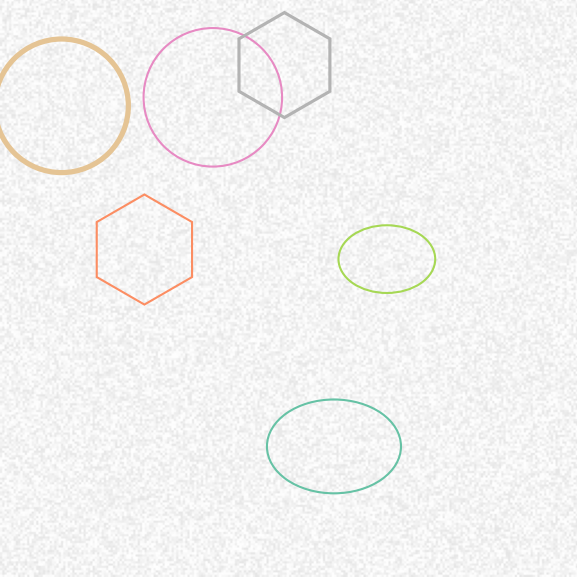[{"shape": "oval", "thickness": 1, "radius": 0.58, "center": [0.578, 0.226]}, {"shape": "hexagon", "thickness": 1, "radius": 0.48, "center": [0.25, 0.567]}, {"shape": "circle", "thickness": 1, "radius": 0.6, "center": [0.369, 0.831]}, {"shape": "oval", "thickness": 1, "radius": 0.42, "center": [0.67, 0.55]}, {"shape": "circle", "thickness": 2.5, "radius": 0.58, "center": [0.107, 0.816]}, {"shape": "hexagon", "thickness": 1.5, "radius": 0.45, "center": [0.493, 0.886]}]